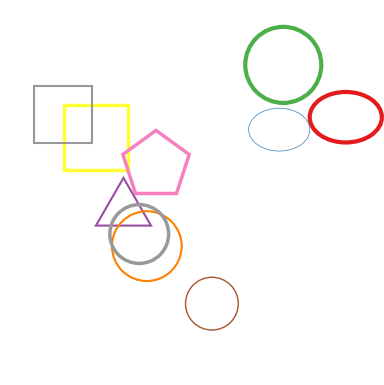[{"shape": "oval", "thickness": 3, "radius": 0.47, "center": [0.898, 0.696]}, {"shape": "oval", "thickness": 0.5, "radius": 0.4, "center": [0.725, 0.663]}, {"shape": "circle", "thickness": 3, "radius": 0.49, "center": [0.736, 0.831]}, {"shape": "triangle", "thickness": 1.5, "radius": 0.41, "center": [0.321, 0.455]}, {"shape": "circle", "thickness": 1.5, "radius": 0.45, "center": [0.381, 0.361]}, {"shape": "square", "thickness": 2.5, "radius": 0.42, "center": [0.249, 0.642]}, {"shape": "circle", "thickness": 1, "radius": 0.34, "center": [0.55, 0.211]}, {"shape": "pentagon", "thickness": 2.5, "radius": 0.45, "center": [0.405, 0.571]}, {"shape": "square", "thickness": 1.5, "radius": 0.37, "center": [0.164, 0.702]}, {"shape": "circle", "thickness": 2.5, "radius": 0.38, "center": [0.362, 0.392]}]